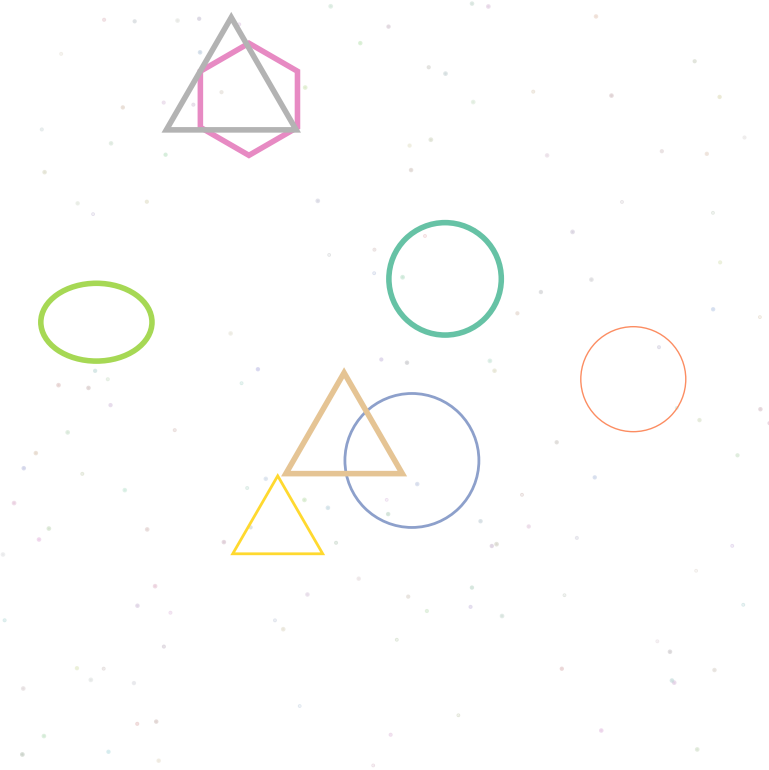[{"shape": "circle", "thickness": 2, "radius": 0.37, "center": [0.578, 0.638]}, {"shape": "circle", "thickness": 0.5, "radius": 0.34, "center": [0.822, 0.508]}, {"shape": "circle", "thickness": 1, "radius": 0.43, "center": [0.535, 0.402]}, {"shape": "hexagon", "thickness": 2, "radius": 0.36, "center": [0.323, 0.871]}, {"shape": "oval", "thickness": 2, "radius": 0.36, "center": [0.125, 0.582]}, {"shape": "triangle", "thickness": 1, "radius": 0.34, "center": [0.361, 0.315]}, {"shape": "triangle", "thickness": 2, "radius": 0.44, "center": [0.447, 0.429]}, {"shape": "triangle", "thickness": 2, "radius": 0.49, "center": [0.3, 0.88]}]